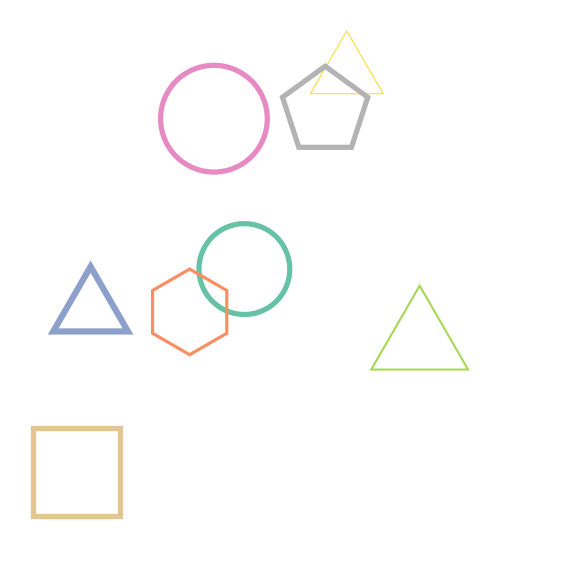[{"shape": "circle", "thickness": 2.5, "radius": 0.39, "center": [0.423, 0.533]}, {"shape": "hexagon", "thickness": 1.5, "radius": 0.37, "center": [0.328, 0.459]}, {"shape": "triangle", "thickness": 3, "radius": 0.37, "center": [0.157, 0.463]}, {"shape": "circle", "thickness": 2.5, "radius": 0.46, "center": [0.37, 0.794]}, {"shape": "triangle", "thickness": 1, "radius": 0.48, "center": [0.727, 0.408]}, {"shape": "triangle", "thickness": 0.5, "radius": 0.36, "center": [0.6, 0.873]}, {"shape": "square", "thickness": 2.5, "radius": 0.38, "center": [0.133, 0.182]}, {"shape": "pentagon", "thickness": 2.5, "radius": 0.39, "center": [0.563, 0.807]}]